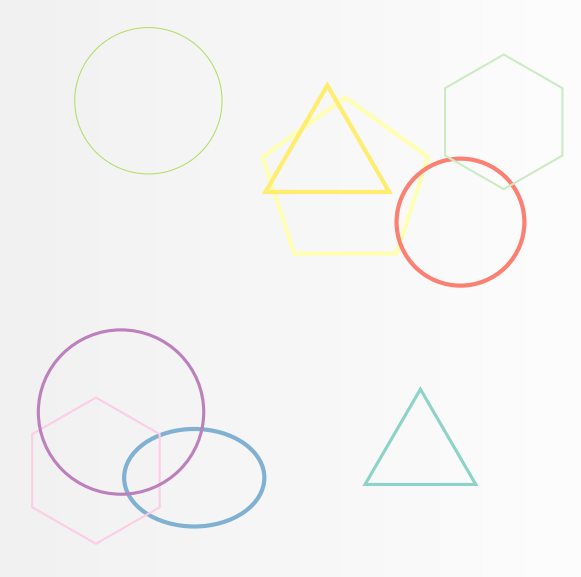[{"shape": "triangle", "thickness": 1.5, "radius": 0.55, "center": [0.723, 0.215]}, {"shape": "pentagon", "thickness": 2, "radius": 0.75, "center": [0.594, 0.681]}, {"shape": "circle", "thickness": 2, "radius": 0.55, "center": [0.792, 0.614]}, {"shape": "oval", "thickness": 2, "radius": 0.6, "center": [0.334, 0.172]}, {"shape": "circle", "thickness": 0.5, "radius": 0.63, "center": [0.255, 0.825]}, {"shape": "hexagon", "thickness": 1, "radius": 0.63, "center": [0.165, 0.184]}, {"shape": "circle", "thickness": 1.5, "radius": 0.71, "center": [0.208, 0.286]}, {"shape": "hexagon", "thickness": 1, "radius": 0.58, "center": [0.867, 0.788]}, {"shape": "triangle", "thickness": 2, "radius": 0.61, "center": [0.563, 0.728]}]